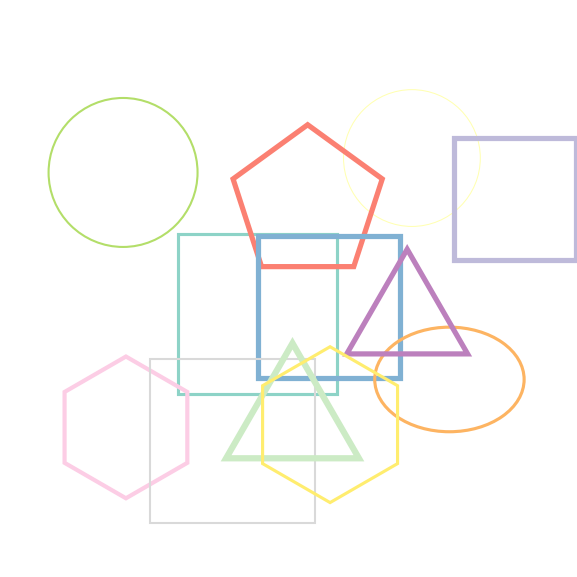[{"shape": "square", "thickness": 1.5, "radius": 0.69, "center": [0.445, 0.455]}, {"shape": "circle", "thickness": 0.5, "radius": 0.59, "center": [0.713, 0.725]}, {"shape": "square", "thickness": 2.5, "radius": 0.53, "center": [0.892, 0.655]}, {"shape": "pentagon", "thickness": 2.5, "radius": 0.68, "center": [0.533, 0.647]}, {"shape": "square", "thickness": 2.5, "radius": 0.61, "center": [0.569, 0.468]}, {"shape": "oval", "thickness": 1.5, "radius": 0.65, "center": [0.778, 0.342]}, {"shape": "circle", "thickness": 1, "radius": 0.64, "center": [0.213, 0.7]}, {"shape": "hexagon", "thickness": 2, "radius": 0.61, "center": [0.218, 0.259]}, {"shape": "square", "thickness": 1, "radius": 0.71, "center": [0.402, 0.236]}, {"shape": "triangle", "thickness": 2.5, "radius": 0.6, "center": [0.705, 0.447]}, {"shape": "triangle", "thickness": 3, "radius": 0.66, "center": [0.506, 0.272]}, {"shape": "hexagon", "thickness": 1.5, "radius": 0.67, "center": [0.572, 0.264]}]